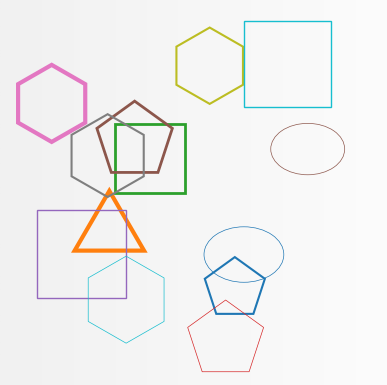[{"shape": "oval", "thickness": 0.5, "radius": 0.51, "center": [0.629, 0.339]}, {"shape": "pentagon", "thickness": 1.5, "radius": 0.41, "center": [0.606, 0.251]}, {"shape": "triangle", "thickness": 3, "radius": 0.52, "center": [0.282, 0.401]}, {"shape": "square", "thickness": 2, "radius": 0.45, "center": [0.388, 0.588]}, {"shape": "pentagon", "thickness": 0.5, "radius": 0.51, "center": [0.582, 0.118]}, {"shape": "square", "thickness": 1, "radius": 0.57, "center": [0.211, 0.34]}, {"shape": "pentagon", "thickness": 2, "radius": 0.51, "center": [0.347, 0.635]}, {"shape": "oval", "thickness": 0.5, "radius": 0.48, "center": [0.794, 0.613]}, {"shape": "hexagon", "thickness": 3, "radius": 0.5, "center": [0.133, 0.731]}, {"shape": "hexagon", "thickness": 1.5, "radius": 0.54, "center": [0.278, 0.596]}, {"shape": "hexagon", "thickness": 1.5, "radius": 0.5, "center": [0.541, 0.829]}, {"shape": "square", "thickness": 1, "radius": 0.56, "center": [0.743, 0.834]}, {"shape": "hexagon", "thickness": 0.5, "radius": 0.56, "center": [0.326, 0.222]}]